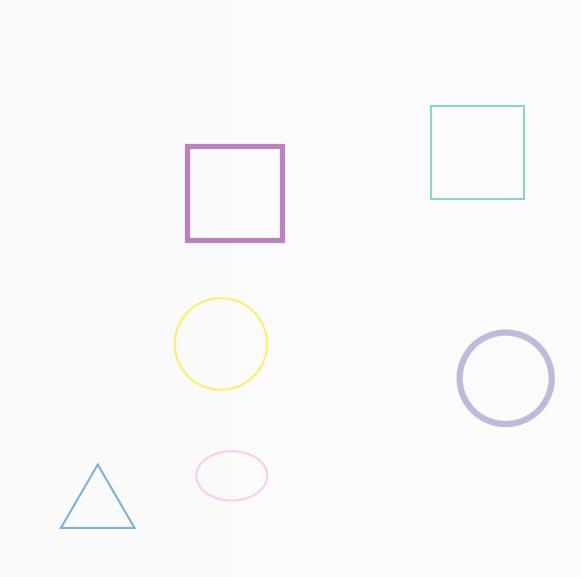[{"shape": "square", "thickness": 1, "radius": 0.4, "center": [0.821, 0.735]}, {"shape": "circle", "thickness": 3, "radius": 0.4, "center": [0.87, 0.344]}, {"shape": "triangle", "thickness": 1, "radius": 0.37, "center": [0.168, 0.122]}, {"shape": "oval", "thickness": 1, "radius": 0.31, "center": [0.399, 0.175]}, {"shape": "square", "thickness": 2.5, "radius": 0.41, "center": [0.403, 0.665]}, {"shape": "circle", "thickness": 1, "radius": 0.4, "center": [0.38, 0.404]}]